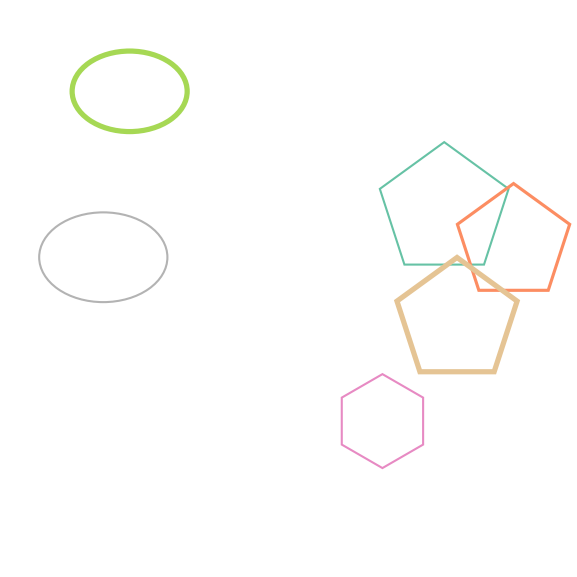[{"shape": "pentagon", "thickness": 1, "radius": 0.59, "center": [0.769, 0.636]}, {"shape": "pentagon", "thickness": 1.5, "radius": 0.51, "center": [0.889, 0.579]}, {"shape": "hexagon", "thickness": 1, "radius": 0.41, "center": [0.662, 0.27]}, {"shape": "oval", "thickness": 2.5, "radius": 0.5, "center": [0.225, 0.841]}, {"shape": "pentagon", "thickness": 2.5, "radius": 0.55, "center": [0.791, 0.444]}, {"shape": "oval", "thickness": 1, "radius": 0.56, "center": [0.179, 0.554]}]